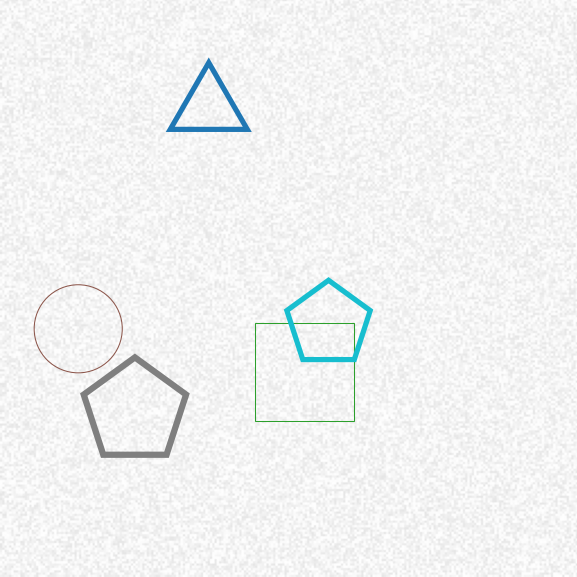[{"shape": "triangle", "thickness": 2.5, "radius": 0.38, "center": [0.361, 0.814]}, {"shape": "square", "thickness": 0.5, "radius": 0.43, "center": [0.527, 0.355]}, {"shape": "circle", "thickness": 0.5, "radius": 0.38, "center": [0.135, 0.43]}, {"shape": "pentagon", "thickness": 3, "radius": 0.47, "center": [0.234, 0.287]}, {"shape": "pentagon", "thickness": 2.5, "radius": 0.38, "center": [0.569, 0.438]}]